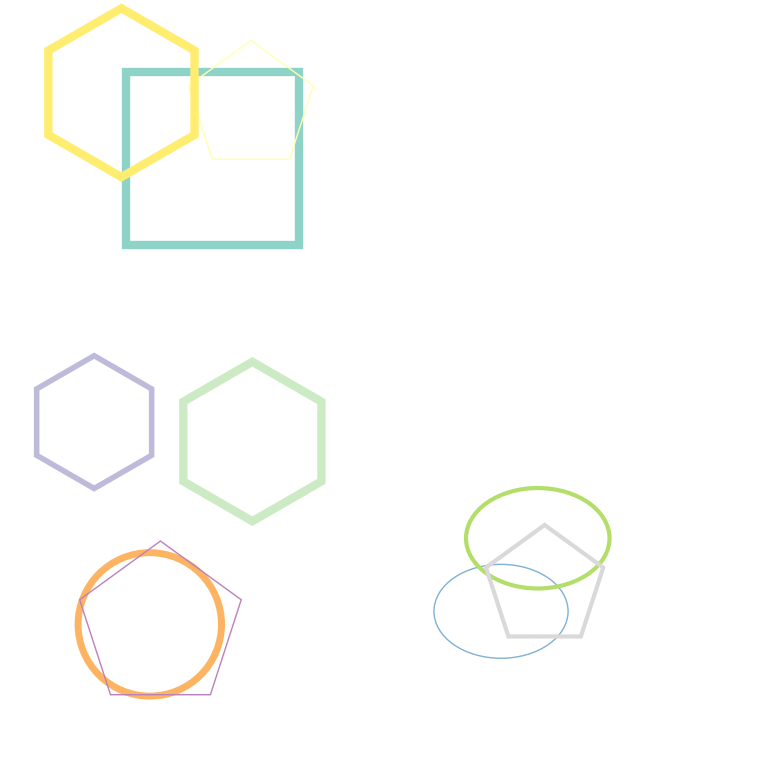[{"shape": "square", "thickness": 3, "radius": 0.56, "center": [0.276, 0.794]}, {"shape": "pentagon", "thickness": 0.5, "radius": 0.43, "center": [0.326, 0.862]}, {"shape": "hexagon", "thickness": 2, "radius": 0.43, "center": [0.122, 0.452]}, {"shape": "oval", "thickness": 0.5, "radius": 0.44, "center": [0.651, 0.206]}, {"shape": "circle", "thickness": 2.5, "radius": 0.47, "center": [0.195, 0.189]}, {"shape": "oval", "thickness": 1.5, "radius": 0.47, "center": [0.698, 0.301]}, {"shape": "pentagon", "thickness": 1.5, "radius": 0.4, "center": [0.707, 0.238]}, {"shape": "pentagon", "thickness": 0.5, "radius": 0.55, "center": [0.208, 0.187]}, {"shape": "hexagon", "thickness": 3, "radius": 0.52, "center": [0.328, 0.427]}, {"shape": "hexagon", "thickness": 3, "radius": 0.55, "center": [0.158, 0.88]}]